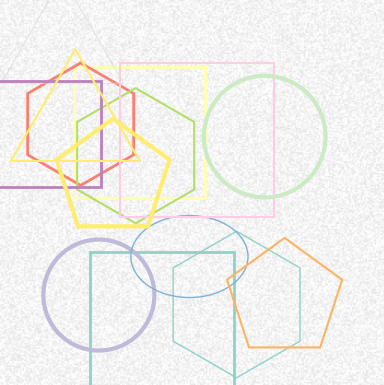[{"shape": "square", "thickness": 2, "radius": 0.93, "center": [0.421, 0.159]}, {"shape": "hexagon", "thickness": 1, "radius": 0.95, "center": [0.615, 0.209]}, {"shape": "square", "thickness": 2, "radius": 0.86, "center": [0.362, 0.656]}, {"shape": "circle", "thickness": 3, "radius": 0.72, "center": [0.257, 0.234]}, {"shape": "hexagon", "thickness": 2, "radius": 0.8, "center": [0.209, 0.678]}, {"shape": "oval", "thickness": 1, "radius": 0.76, "center": [0.492, 0.334]}, {"shape": "pentagon", "thickness": 1.5, "radius": 0.79, "center": [0.739, 0.225]}, {"shape": "hexagon", "thickness": 1.5, "radius": 0.88, "center": [0.352, 0.596]}, {"shape": "square", "thickness": 1.5, "radius": 1.0, "center": [0.512, 0.636]}, {"shape": "triangle", "thickness": 0.5, "radius": 0.92, "center": [0.162, 0.875]}, {"shape": "square", "thickness": 2, "radius": 0.69, "center": [0.126, 0.652]}, {"shape": "circle", "thickness": 3, "radius": 0.79, "center": [0.688, 0.645]}, {"shape": "triangle", "thickness": 1.5, "radius": 0.97, "center": [0.196, 0.678]}, {"shape": "pentagon", "thickness": 3, "radius": 0.77, "center": [0.294, 0.537]}]